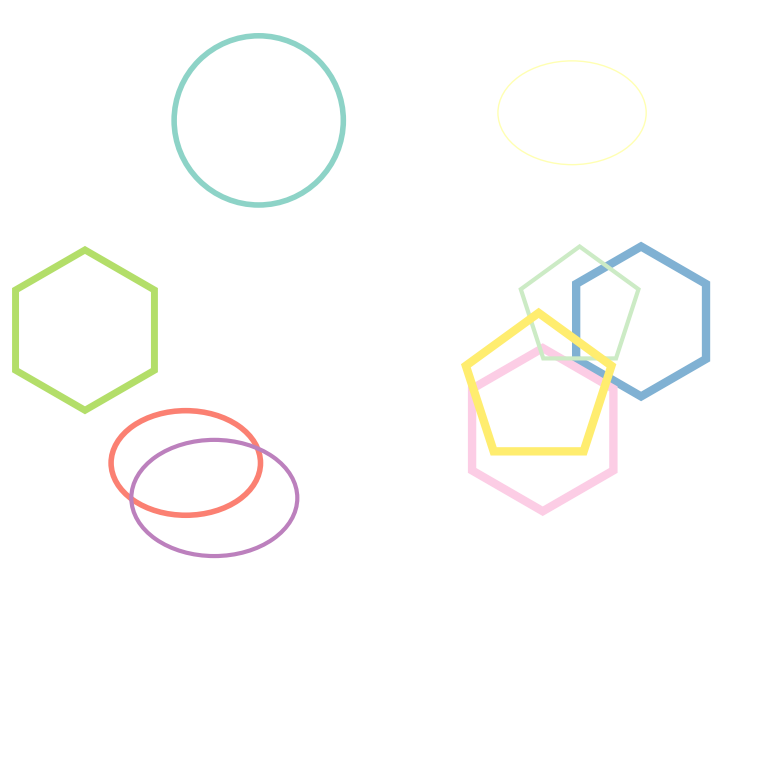[{"shape": "circle", "thickness": 2, "radius": 0.55, "center": [0.336, 0.844]}, {"shape": "oval", "thickness": 0.5, "radius": 0.48, "center": [0.743, 0.854]}, {"shape": "oval", "thickness": 2, "radius": 0.49, "center": [0.241, 0.399]}, {"shape": "hexagon", "thickness": 3, "radius": 0.49, "center": [0.833, 0.583]}, {"shape": "hexagon", "thickness": 2.5, "radius": 0.52, "center": [0.11, 0.571]}, {"shape": "hexagon", "thickness": 3, "radius": 0.53, "center": [0.705, 0.442]}, {"shape": "oval", "thickness": 1.5, "radius": 0.54, "center": [0.278, 0.353]}, {"shape": "pentagon", "thickness": 1.5, "radius": 0.4, "center": [0.753, 0.6]}, {"shape": "pentagon", "thickness": 3, "radius": 0.5, "center": [0.7, 0.494]}]